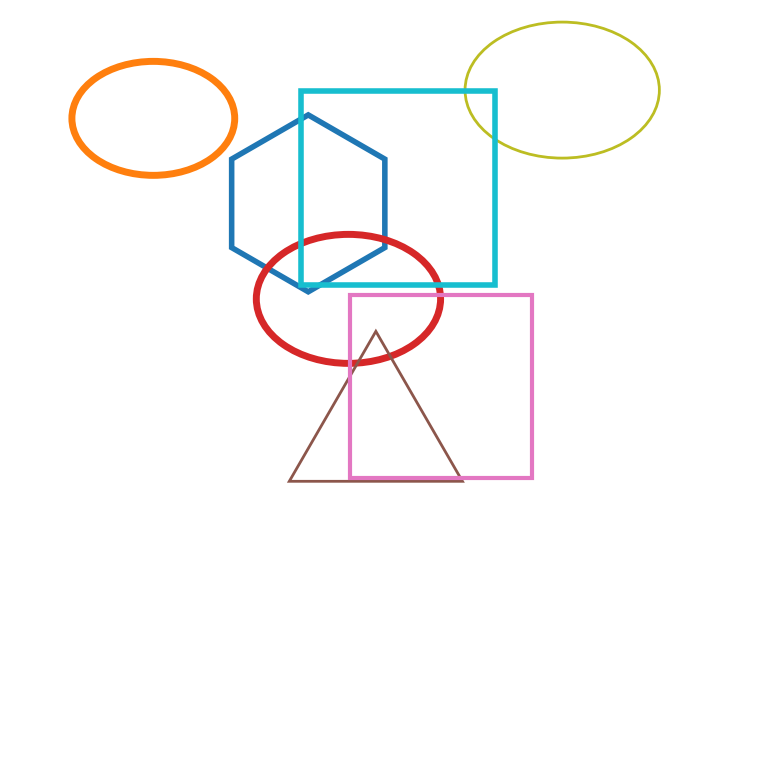[{"shape": "hexagon", "thickness": 2, "radius": 0.57, "center": [0.4, 0.736]}, {"shape": "oval", "thickness": 2.5, "radius": 0.53, "center": [0.199, 0.846]}, {"shape": "oval", "thickness": 2.5, "radius": 0.6, "center": [0.453, 0.612]}, {"shape": "triangle", "thickness": 1, "radius": 0.65, "center": [0.488, 0.44]}, {"shape": "square", "thickness": 1.5, "radius": 0.59, "center": [0.573, 0.498]}, {"shape": "oval", "thickness": 1, "radius": 0.63, "center": [0.73, 0.883]}, {"shape": "square", "thickness": 2, "radius": 0.63, "center": [0.516, 0.756]}]